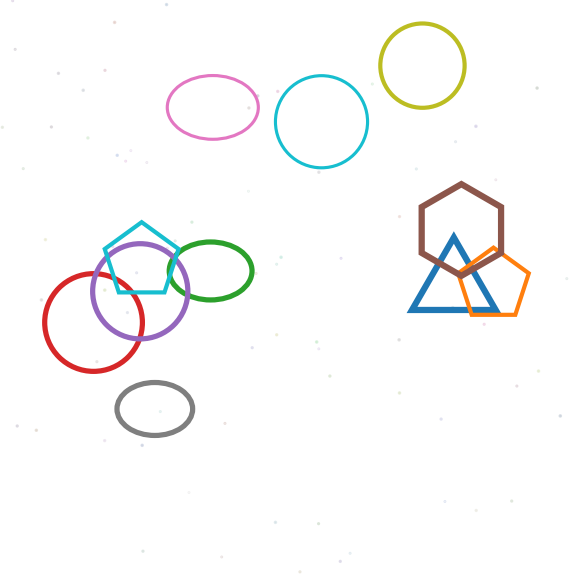[{"shape": "triangle", "thickness": 3, "radius": 0.42, "center": [0.786, 0.504]}, {"shape": "pentagon", "thickness": 2, "radius": 0.32, "center": [0.855, 0.506]}, {"shape": "oval", "thickness": 2.5, "radius": 0.36, "center": [0.365, 0.53]}, {"shape": "circle", "thickness": 2.5, "radius": 0.42, "center": [0.162, 0.441]}, {"shape": "circle", "thickness": 2.5, "radius": 0.41, "center": [0.243, 0.495]}, {"shape": "hexagon", "thickness": 3, "radius": 0.4, "center": [0.799, 0.601]}, {"shape": "oval", "thickness": 1.5, "radius": 0.39, "center": [0.368, 0.813]}, {"shape": "oval", "thickness": 2.5, "radius": 0.33, "center": [0.268, 0.291]}, {"shape": "circle", "thickness": 2, "radius": 0.36, "center": [0.732, 0.885]}, {"shape": "pentagon", "thickness": 2, "radius": 0.34, "center": [0.245, 0.547]}, {"shape": "circle", "thickness": 1.5, "radius": 0.4, "center": [0.557, 0.788]}]